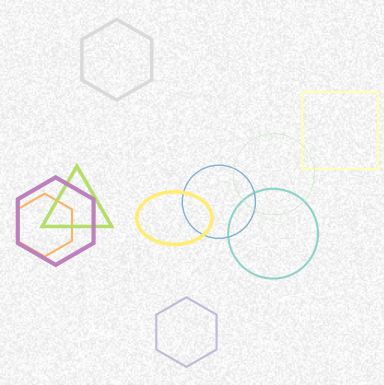[{"shape": "circle", "thickness": 1.5, "radius": 0.58, "center": [0.709, 0.393]}, {"shape": "square", "thickness": 1.5, "radius": 0.5, "center": [0.884, 0.66]}, {"shape": "hexagon", "thickness": 1.5, "radius": 0.45, "center": [0.484, 0.137]}, {"shape": "circle", "thickness": 1, "radius": 0.48, "center": [0.568, 0.476]}, {"shape": "hexagon", "thickness": 1.5, "radius": 0.41, "center": [0.116, 0.415]}, {"shape": "triangle", "thickness": 2.5, "radius": 0.52, "center": [0.2, 0.464]}, {"shape": "hexagon", "thickness": 2.5, "radius": 0.52, "center": [0.303, 0.845]}, {"shape": "hexagon", "thickness": 3, "radius": 0.57, "center": [0.145, 0.426]}, {"shape": "circle", "thickness": 0.5, "radius": 0.53, "center": [0.711, 0.548]}, {"shape": "oval", "thickness": 2.5, "radius": 0.49, "center": [0.453, 0.433]}]